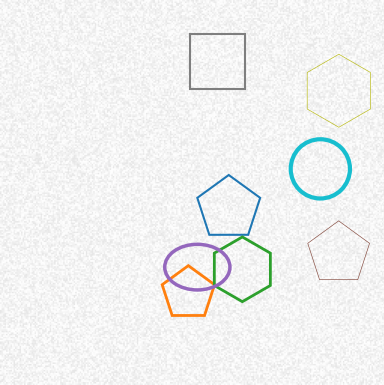[{"shape": "pentagon", "thickness": 1.5, "radius": 0.43, "center": [0.594, 0.46]}, {"shape": "pentagon", "thickness": 2, "radius": 0.36, "center": [0.489, 0.238]}, {"shape": "hexagon", "thickness": 2, "radius": 0.42, "center": [0.629, 0.301]}, {"shape": "oval", "thickness": 2.5, "radius": 0.42, "center": [0.513, 0.306]}, {"shape": "pentagon", "thickness": 0.5, "radius": 0.42, "center": [0.88, 0.342]}, {"shape": "square", "thickness": 1.5, "radius": 0.36, "center": [0.564, 0.84]}, {"shape": "hexagon", "thickness": 0.5, "radius": 0.47, "center": [0.88, 0.764]}, {"shape": "circle", "thickness": 3, "radius": 0.38, "center": [0.832, 0.561]}]